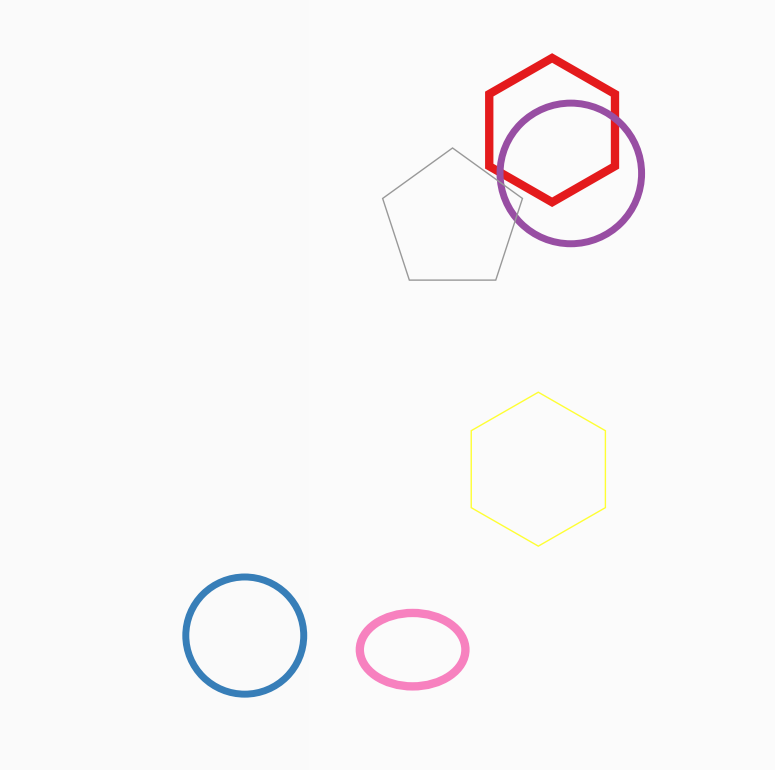[{"shape": "hexagon", "thickness": 3, "radius": 0.47, "center": [0.712, 0.831]}, {"shape": "circle", "thickness": 2.5, "radius": 0.38, "center": [0.316, 0.175]}, {"shape": "circle", "thickness": 2.5, "radius": 0.46, "center": [0.737, 0.775]}, {"shape": "hexagon", "thickness": 0.5, "radius": 0.5, "center": [0.695, 0.391]}, {"shape": "oval", "thickness": 3, "radius": 0.34, "center": [0.532, 0.156]}, {"shape": "pentagon", "thickness": 0.5, "radius": 0.47, "center": [0.584, 0.713]}]